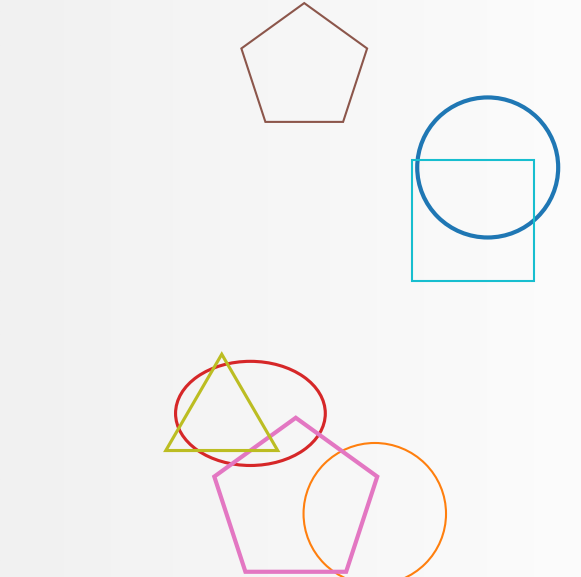[{"shape": "circle", "thickness": 2, "radius": 0.61, "center": [0.839, 0.709]}, {"shape": "circle", "thickness": 1, "radius": 0.61, "center": [0.645, 0.11]}, {"shape": "oval", "thickness": 1.5, "radius": 0.64, "center": [0.431, 0.283]}, {"shape": "pentagon", "thickness": 1, "radius": 0.57, "center": [0.523, 0.88]}, {"shape": "pentagon", "thickness": 2, "radius": 0.74, "center": [0.509, 0.128]}, {"shape": "triangle", "thickness": 1.5, "radius": 0.56, "center": [0.382, 0.275]}, {"shape": "square", "thickness": 1, "radius": 0.52, "center": [0.814, 0.618]}]